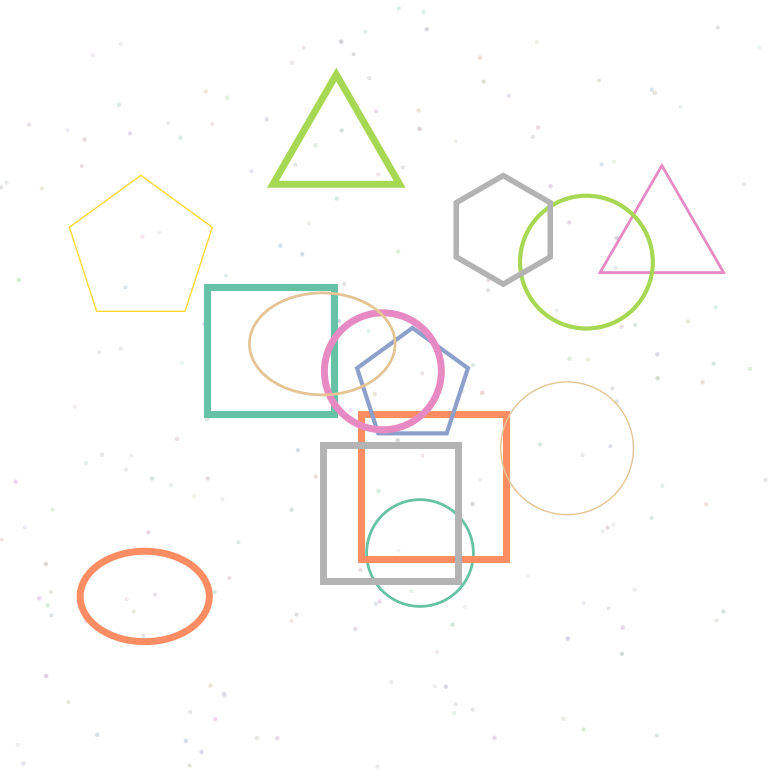[{"shape": "square", "thickness": 2.5, "radius": 0.41, "center": [0.351, 0.545]}, {"shape": "circle", "thickness": 1, "radius": 0.35, "center": [0.545, 0.282]}, {"shape": "square", "thickness": 2.5, "radius": 0.47, "center": [0.563, 0.368]}, {"shape": "oval", "thickness": 2.5, "radius": 0.42, "center": [0.188, 0.225]}, {"shape": "pentagon", "thickness": 1.5, "radius": 0.38, "center": [0.536, 0.498]}, {"shape": "circle", "thickness": 2.5, "radius": 0.38, "center": [0.497, 0.518]}, {"shape": "triangle", "thickness": 1, "radius": 0.46, "center": [0.86, 0.692]}, {"shape": "circle", "thickness": 1.5, "radius": 0.43, "center": [0.762, 0.66]}, {"shape": "triangle", "thickness": 2.5, "radius": 0.48, "center": [0.437, 0.808]}, {"shape": "pentagon", "thickness": 0.5, "radius": 0.49, "center": [0.183, 0.675]}, {"shape": "oval", "thickness": 1, "radius": 0.47, "center": [0.419, 0.553]}, {"shape": "circle", "thickness": 0.5, "radius": 0.43, "center": [0.736, 0.418]}, {"shape": "hexagon", "thickness": 2, "radius": 0.35, "center": [0.654, 0.701]}, {"shape": "square", "thickness": 2.5, "radius": 0.44, "center": [0.507, 0.333]}]